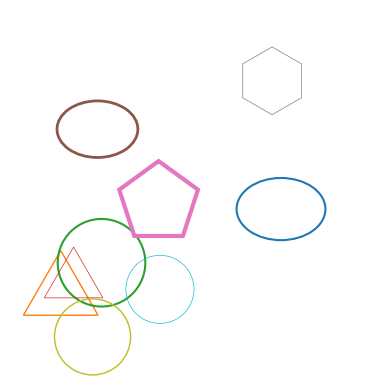[{"shape": "oval", "thickness": 1.5, "radius": 0.58, "center": [0.73, 0.457]}, {"shape": "triangle", "thickness": 1, "radius": 0.56, "center": [0.158, 0.237]}, {"shape": "circle", "thickness": 1.5, "radius": 0.57, "center": [0.264, 0.318]}, {"shape": "triangle", "thickness": 0.5, "radius": 0.44, "center": [0.191, 0.27]}, {"shape": "oval", "thickness": 2, "radius": 0.52, "center": [0.253, 0.664]}, {"shape": "pentagon", "thickness": 3, "radius": 0.54, "center": [0.412, 0.474]}, {"shape": "hexagon", "thickness": 0.5, "radius": 0.44, "center": [0.707, 0.79]}, {"shape": "circle", "thickness": 1, "radius": 0.49, "center": [0.24, 0.125]}, {"shape": "circle", "thickness": 0.5, "radius": 0.44, "center": [0.415, 0.248]}]